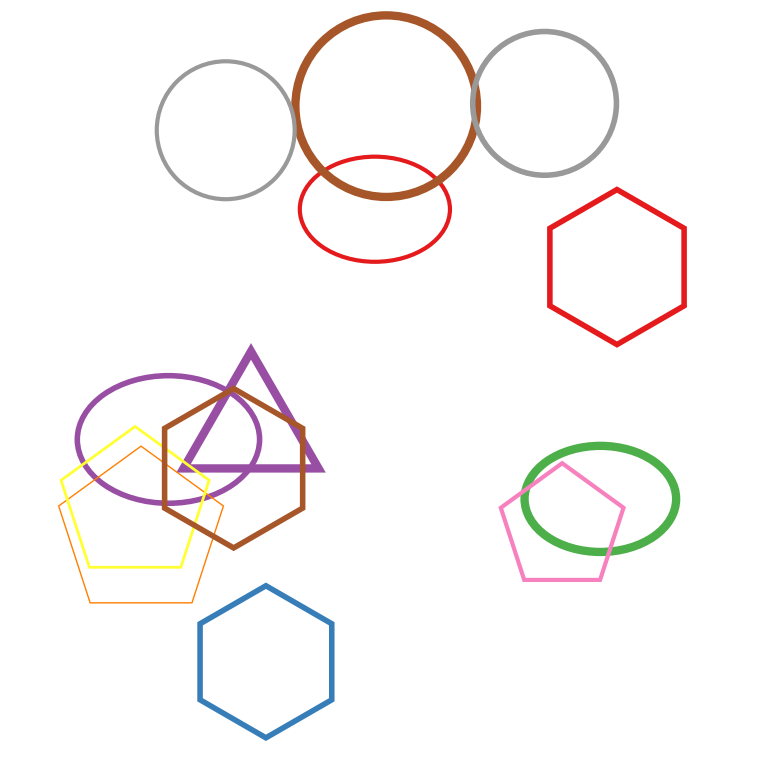[{"shape": "hexagon", "thickness": 2, "radius": 0.5, "center": [0.801, 0.653]}, {"shape": "oval", "thickness": 1.5, "radius": 0.49, "center": [0.487, 0.728]}, {"shape": "hexagon", "thickness": 2, "radius": 0.49, "center": [0.345, 0.141]}, {"shape": "oval", "thickness": 3, "radius": 0.49, "center": [0.78, 0.352]}, {"shape": "oval", "thickness": 2, "radius": 0.59, "center": [0.219, 0.429]}, {"shape": "triangle", "thickness": 3, "radius": 0.51, "center": [0.326, 0.442]}, {"shape": "pentagon", "thickness": 0.5, "radius": 0.56, "center": [0.183, 0.308]}, {"shape": "pentagon", "thickness": 1, "radius": 0.51, "center": [0.175, 0.345]}, {"shape": "circle", "thickness": 3, "radius": 0.59, "center": [0.502, 0.862]}, {"shape": "hexagon", "thickness": 2, "radius": 0.52, "center": [0.303, 0.392]}, {"shape": "pentagon", "thickness": 1.5, "radius": 0.42, "center": [0.73, 0.315]}, {"shape": "circle", "thickness": 1.5, "radius": 0.45, "center": [0.293, 0.831]}, {"shape": "circle", "thickness": 2, "radius": 0.47, "center": [0.707, 0.866]}]